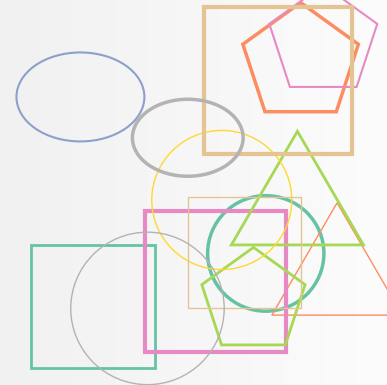[{"shape": "circle", "thickness": 2.5, "radius": 0.75, "center": [0.686, 0.342]}, {"shape": "square", "thickness": 2, "radius": 0.8, "center": [0.24, 0.204]}, {"shape": "triangle", "thickness": 1, "radius": 0.97, "center": [0.87, 0.279]}, {"shape": "pentagon", "thickness": 2.5, "radius": 0.78, "center": [0.776, 0.837]}, {"shape": "oval", "thickness": 1.5, "radius": 0.83, "center": [0.208, 0.748]}, {"shape": "pentagon", "thickness": 1.5, "radius": 0.73, "center": [0.834, 0.893]}, {"shape": "square", "thickness": 3, "radius": 0.91, "center": [0.556, 0.269]}, {"shape": "triangle", "thickness": 2, "radius": 0.98, "center": [0.767, 0.462]}, {"shape": "pentagon", "thickness": 2, "radius": 0.7, "center": [0.654, 0.217]}, {"shape": "circle", "thickness": 1, "radius": 0.9, "center": [0.572, 0.481]}, {"shape": "square", "thickness": 1, "radius": 0.72, "center": [0.631, 0.344]}, {"shape": "square", "thickness": 3, "radius": 0.95, "center": [0.717, 0.791]}, {"shape": "oval", "thickness": 2.5, "radius": 0.71, "center": [0.485, 0.642]}, {"shape": "circle", "thickness": 1, "radius": 0.99, "center": [0.381, 0.199]}]